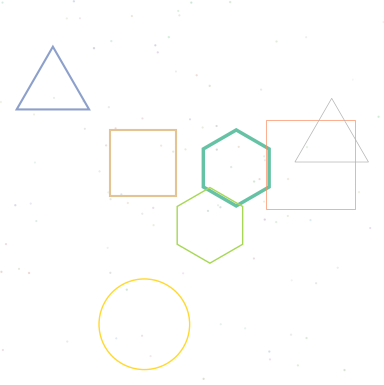[{"shape": "hexagon", "thickness": 2.5, "radius": 0.49, "center": [0.614, 0.564]}, {"shape": "square", "thickness": 0.5, "radius": 0.58, "center": [0.808, 0.573]}, {"shape": "triangle", "thickness": 1.5, "radius": 0.54, "center": [0.137, 0.77]}, {"shape": "hexagon", "thickness": 1, "radius": 0.49, "center": [0.545, 0.415]}, {"shape": "circle", "thickness": 1, "radius": 0.59, "center": [0.375, 0.158]}, {"shape": "square", "thickness": 1.5, "radius": 0.43, "center": [0.371, 0.577]}, {"shape": "triangle", "thickness": 0.5, "radius": 0.55, "center": [0.862, 0.634]}]